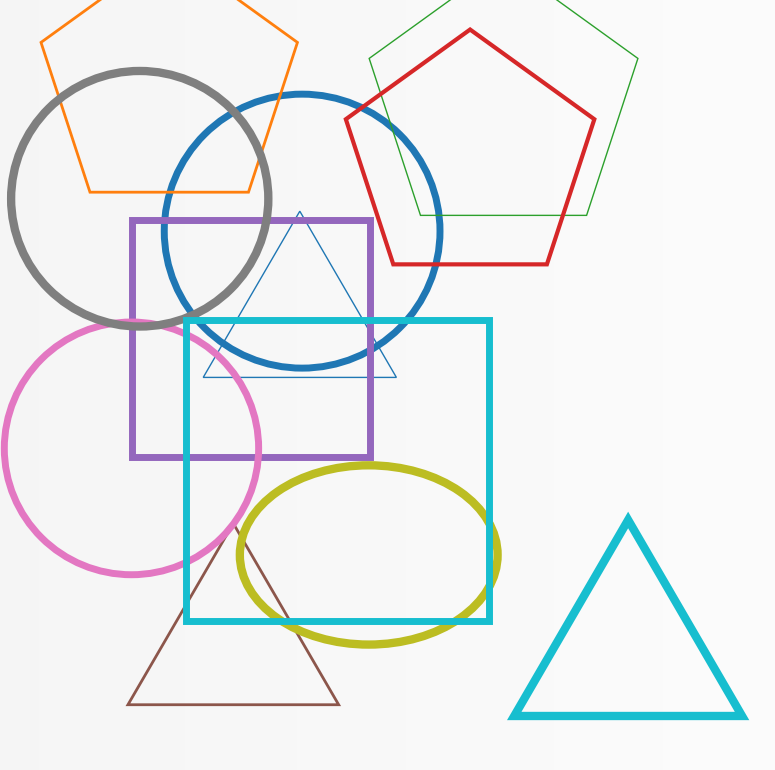[{"shape": "triangle", "thickness": 0.5, "radius": 0.72, "center": [0.387, 0.582]}, {"shape": "circle", "thickness": 2.5, "radius": 0.89, "center": [0.39, 0.7]}, {"shape": "pentagon", "thickness": 1, "radius": 0.87, "center": [0.218, 0.891]}, {"shape": "pentagon", "thickness": 0.5, "radius": 0.91, "center": [0.65, 0.868]}, {"shape": "pentagon", "thickness": 1.5, "radius": 0.84, "center": [0.607, 0.793]}, {"shape": "square", "thickness": 2.5, "radius": 0.77, "center": [0.324, 0.56]}, {"shape": "triangle", "thickness": 1, "radius": 0.78, "center": [0.301, 0.163]}, {"shape": "circle", "thickness": 2.5, "radius": 0.82, "center": [0.17, 0.418]}, {"shape": "circle", "thickness": 3, "radius": 0.83, "center": [0.18, 0.742]}, {"shape": "oval", "thickness": 3, "radius": 0.83, "center": [0.476, 0.279]}, {"shape": "square", "thickness": 2.5, "radius": 0.98, "center": [0.436, 0.389]}, {"shape": "triangle", "thickness": 3, "radius": 0.85, "center": [0.811, 0.155]}]